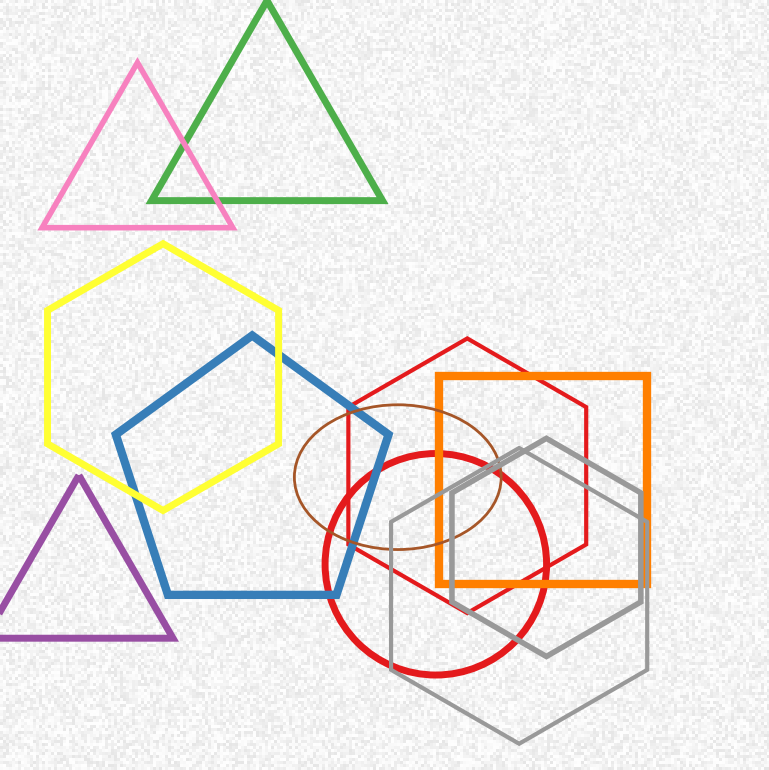[{"shape": "hexagon", "thickness": 1.5, "radius": 0.89, "center": [0.607, 0.382]}, {"shape": "circle", "thickness": 2.5, "radius": 0.72, "center": [0.566, 0.267]}, {"shape": "pentagon", "thickness": 3, "radius": 0.93, "center": [0.328, 0.378]}, {"shape": "triangle", "thickness": 2.5, "radius": 0.87, "center": [0.347, 0.826]}, {"shape": "triangle", "thickness": 2.5, "radius": 0.71, "center": [0.102, 0.242]}, {"shape": "square", "thickness": 3, "radius": 0.68, "center": [0.705, 0.377]}, {"shape": "hexagon", "thickness": 2.5, "radius": 0.87, "center": [0.212, 0.51]}, {"shape": "oval", "thickness": 1, "radius": 0.67, "center": [0.517, 0.38]}, {"shape": "triangle", "thickness": 2, "radius": 0.71, "center": [0.179, 0.776]}, {"shape": "hexagon", "thickness": 2, "radius": 0.71, "center": [0.71, 0.289]}, {"shape": "hexagon", "thickness": 1.5, "radius": 0.96, "center": [0.674, 0.226]}]